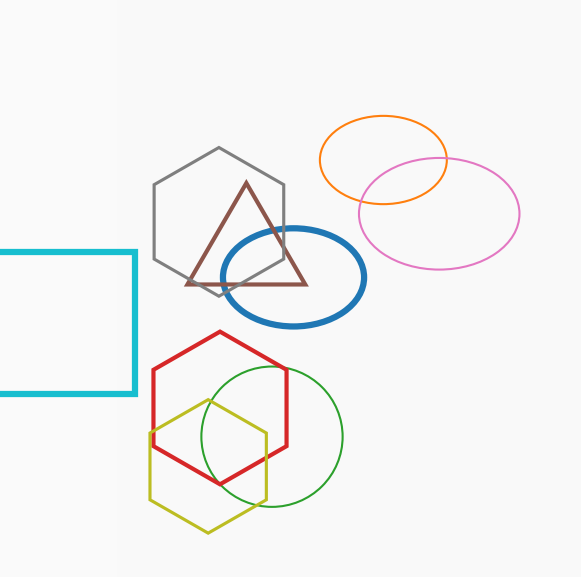[{"shape": "oval", "thickness": 3, "radius": 0.61, "center": [0.505, 0.519]}, {"shape": "oval", "thickness": 1, "radius": 0.55, "center": [0.66, 0.722]}, {"shape": "circle", "thickness": 1, "radius": 0.61, "center": [0.468, 0.243]}, {"shape": "hexagon", "thickness": 2, "radius": 0.66, "center": [0.379, 0.293]}, {"shape": "triangle", "thickness": 2, "radius": 0.59, "center": [0.424, 0.565]}, {"shape": "oval", "thickness": 1, "radius": 0.69, "center": [0.756, 0.629]}, {"shape": "hexagon", "thickness": 1.5, "radius": 0.64, "center": [0.377, 0.615]}, {"shape": "hexagon", "thickness": 1.5, "radius": 0.58, "center": [0.358, 0.192]}, {"shape": "square", "thickness": 3, "radius": 0.61, "center": [0.11, 0.44]}]